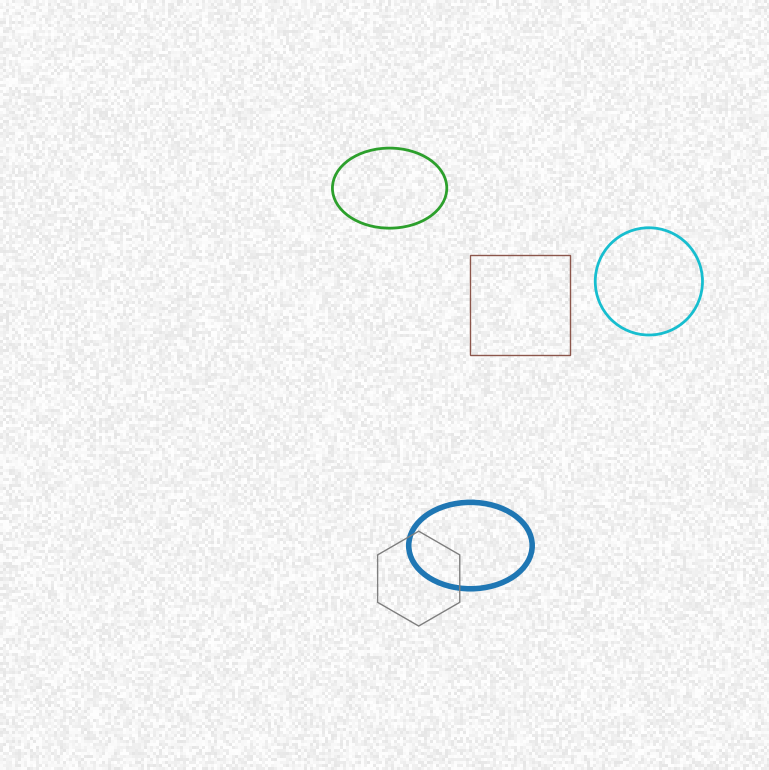[{"shape": "oval", "thickness": 2, "radius": 0.4, "center": [0.611, 0.291]}, {"shape": "oval", "thickness": 1, "radius": 0.37, "center": [0.506, 0.756]}, {"shape": "square", "thickness": 0.5, "radius": 0.33, "center": [0.676, 0.604]}, {"shape": "hexagon", "thickness": 0.5, "radius": 0.31, "center": [0.544, 0.249]}, {"shape": "circle", "thickness": 1, "radius": 0.35, "center": [0.843, 0.635]}]